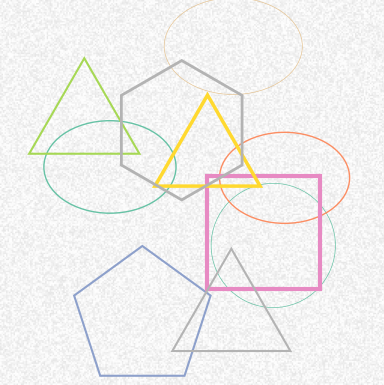[{"shape": "circle", "thickness": 0.5, "radius": 0.81, "center": [0.71, 0.362]}, {"shape": "oval", "thickness": 1, "radius": 0.86, "center": [0.286, 0.566]}, {"shape": "oval", "thickness": 1, "radius": 0.84, "center": [0.739, 0.538]}, {"shape": "pentagon", "thickness": 1.5, "radius": 0.93, "center": [0.37, 0.175]}, {"shape": "square", "thickness": 3, "radius": 0.73, "center": [0.684, 0.397]}, {"shape": "triangle", "thickness": 1.5, "radius": 0.83, "center": [0.219, 0.683]}, {"shape": "triangle", "thickness": 2.5, "radius": 0.79, "center": [0.539, 0.595]}, {"shape": "oval", "thickness": 0.5, "radius": 0.9, "center": [0.606, 0.88]}, {"shape": "triangle", "thickness": 1.5, "radius": 0.89, "center": [0.601, 0.177]}, {"shape": "hexagon", "thickness": 2, "radius": 0.91, "center": [0.472, 0.662]}]